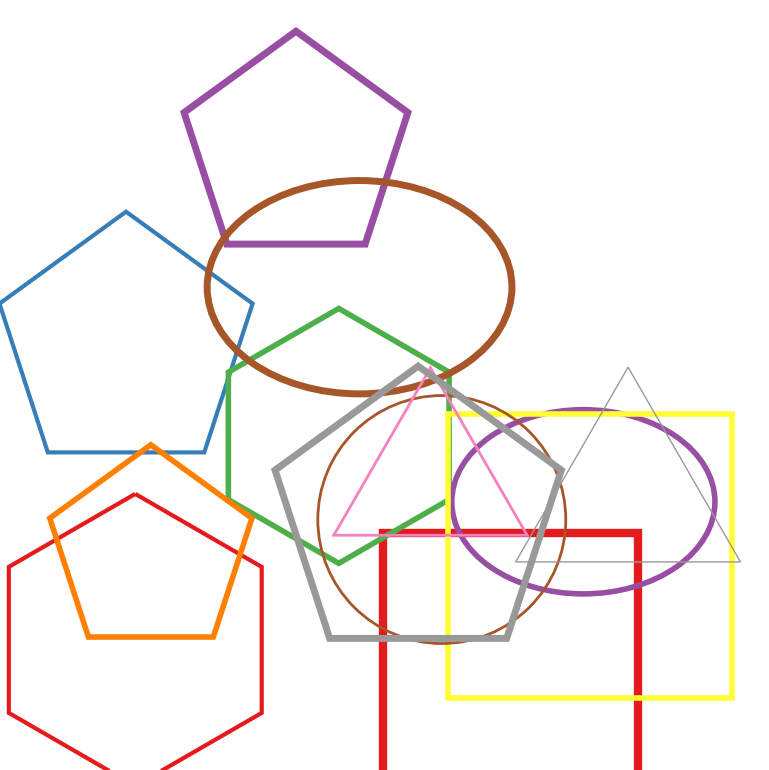[{"shape": "hexagon", "thickness": 1.5, "radius": 0.95, "center": [0.176, 0.169]}, {"shape": "square", "thickness": 3, "radius": 0.83, "center": [0.663, 0.142]}, {"shape": "pentagon", "thickness": 1.5, "radius": 0.86, "center": [0.164, 0.552]}, {"shape": "hexagon", "thickness": 2, "radius": 0.83, "center": [0.44, 0.434]}, {"shape": "oval", "thickness": 2, "radius": 0.85, "center": [0.758, 0.348]}, {"shape": "pentagon", "thickness": 2.5, "radius": 0.76, "center": [0.384, 0.807]}, {"shape": "pentagon", "thickness": 2, "radius": 0.69, "center": [0.196, 0.284]}, {"shape": "square", "thickness": 2, "radius": 0.92, "center": [0.766, 0.278]}, {"shape": "oval", "thickness": 2.5, "radius": 0.99, "center": [0.467, 0.627]}, {"shape": "circle", "thickness": 1, "radius": 0.81, "center": [0.574, 0.325]}, {"shape": "triangle", "thickness": 1, "radius": 0.72, "center": [0.559, 0.377]}, {"shape": "triangle", "thickness": 0.5, "radius": 0.84, "center": [0.816, 0.355]}, {"shape": "pentagon", "thickness": 2.5, "radius": 0.98, "center": [0.543, 0.329]}]